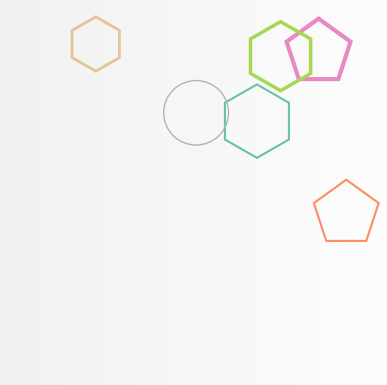[{"shape": "hexagon", "thickness": 1.5, "radius": 0.48, "center": [0.663, 0.685]}, {"shape": "pentagon", "thickness": 1.5, "radius": 0.44, "center": [0.894, 0.445]}, {"shape": "pentagon", "thickness": 3, "radius": 0.43, "center": [0.822, 0.865]}, {"shape": "hexagon", "thickness": 2.5, "radius": 0.45, "center": [0.724, 0.854]}, {"shape": "hexagon", "thickness": 2, "radius": 0.35, "center": [0.247, 0.886]}, {"shape": "circle", "thickness": 1, "radius": 0.42, "center": [0.506, 0.707]}]